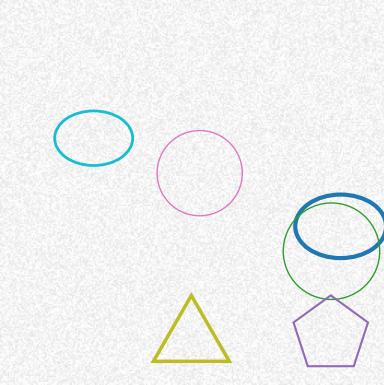[{"shape": "oval", "thickness": 3, "radius": 0.59, "center": [0.885, 0.412]}, {"shape": "circle", "thickness": 1, "radius": 0.63, "center": [0.861, 0.348]}, {"shape": "pentagon", "thickness": 1.5, "radius": 0.51, "center": [0.859, 0.131]}, {"shape": "circle", "thickness": 1, "radius": 0.55, "center": [0.519, 0.55]}, {"shape": "triangle", "thickness": 2.5, "radius": 0.57, "center": [0.497, 0.118]}, {"shape": "oval", "thickness": 2, "radius": 0.51, "center": [0.243, 0.641]}]